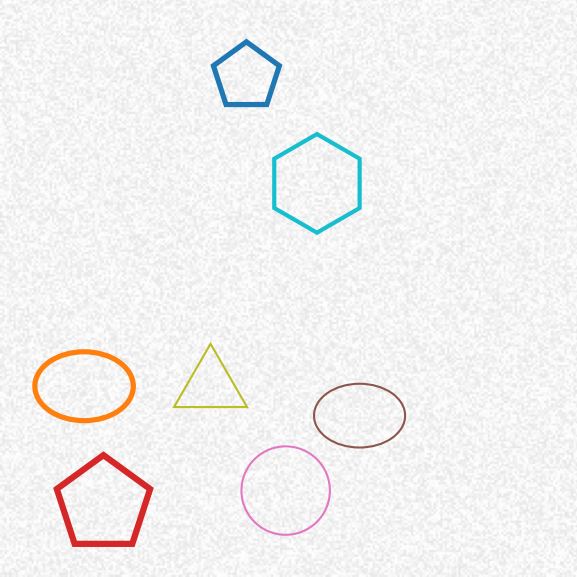[{"shape": "pentagon", "thickness": 2.5, "radius": 0.3, "center": [0.427, 0.867]}, {"shape": "oval", "thickness": 2.5, "radius": 0.43, "center": [0.146, 0.33]}, {"shape": "pentagon", "thickness": 3, "radius": 0.42, "center": [0.179, 0.126]}, {"shape": "oval", "thickness": 1, "radius": 0.39, "center": [0.623, 0.279]}, {"shape": "circle", "thickness": 1, "radius": 0.38, "center": [0.495, 0.15]}, {"shape": "triangle", "thickness": 1, "radius": 0.37, "center": [0.365, 0.331]}, {"shape": "hexagon", "thickness": 2, "radius": 0.43, "center": [0.549, 0.682]}]